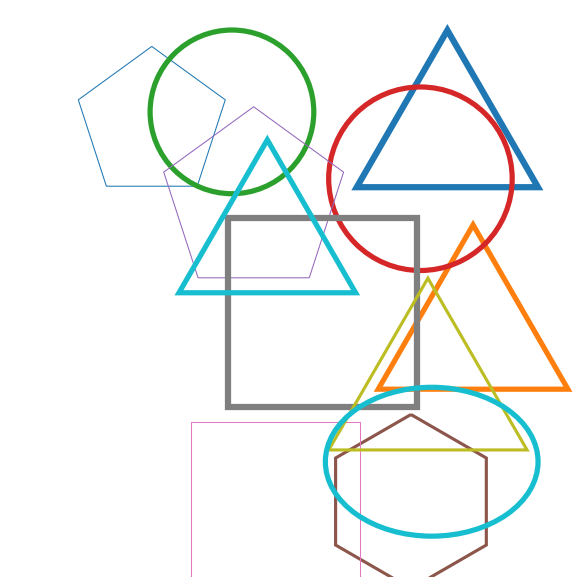[{"shape": "triangle", "thickness": 3, "radius": 0.91, "center": [0.775, 0.766]}, {"shape": "pentagon", "thickness": 0.5, "radius": 0.67, "center": [0.263, 0.785]}, {"shape": "triangle", "thickness": 2.5, "radius": 0.95, "center": [0.819, 0.42]}, {"shape": "circle", "thickness": 2.5, "radius": 0.71, "center": [0.402, 0.805]}, {"shape": "circle", "thickness": 2.5, "radius": 0.79, "center": [0.728, 0.69]}, {"shape": "pentagon", "thickness": 0.5, "radius": 0.82, "center": [0.439, 0.651]}, {"shape": "hexagon", "thickness": 1.5, "radius": 0.75, "center": [0.712, 0.131]}, {"shape": "square", "thickness": 0.5, "radius": 0.73, "center": [0.477, 0.122]}, {"shape": "square", "thickness": 3, "radius": 0.82, "center": [0.559, 0.459]}, {"shape": "triangle", "thickness": 1.5, "radius": 0.99, "center": [0.741, 0.319]}, {"shape": "triangle", "thickness": 2.5, "radius": 0.88, "center": [0.463, 0.58]}, {"shape": "oval", "thickness": 2.5, "radius": 0.92, "center": [0.748, 0.2]}]